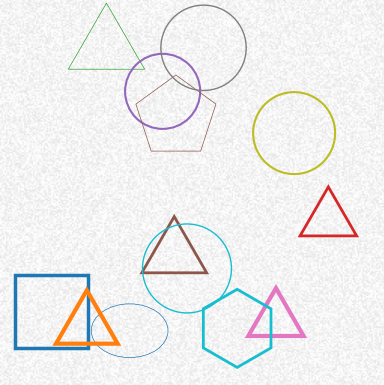[{"shape": "square", "thickness": 2.5, "radius": 0.48, "center": [0.133, 0.19]}, {"shape": "oval", "thickness": 0.5, "radius": 0.5, "center": [0.337, 0.141]}, {"shape": "triangle", "thickness": 3, "radius": 0.46, "center": [0.225, 0.154]}, {"shape": "triangle", "thickness": 0.5, "radius": 0.57, "center": [0.276, 0.877]}, {"shape": "triangle", "thickness": 2, "radius": 0.42, "center": [0.853, 0.43]}, {"shape": "circle", "thickness": 1.5, "radius": 0.49, "center": [0.422, 0.763]}, {"shape": "triangle", "thickness": 2, "radius": 0.49, "center": [0.453, 0.34]}, {"shape": "pentagon", "thickness": 0.5, "radius": 0.55, "center": [0.457, 0.696]}, {"shape": "triangle", "thickness": 3, "radius": 0.41, "center": [0.717, 0.169]}, {"shape": "circle", "thickness": 1, "radius": 0.55, "center": [0.529, 0.876]}, {"shape": "circle", "thickness": 1.5, "radius": 0.53, "center": [0.764, 0.654]}, {"shape": "hexagon", "thickness": 2, "radius": 0.51, "center": [0.616, 0.147]}, {"shape": "circle", "thickness": 1, "radius": 0.58, "center": [0.486, 0.303]}]